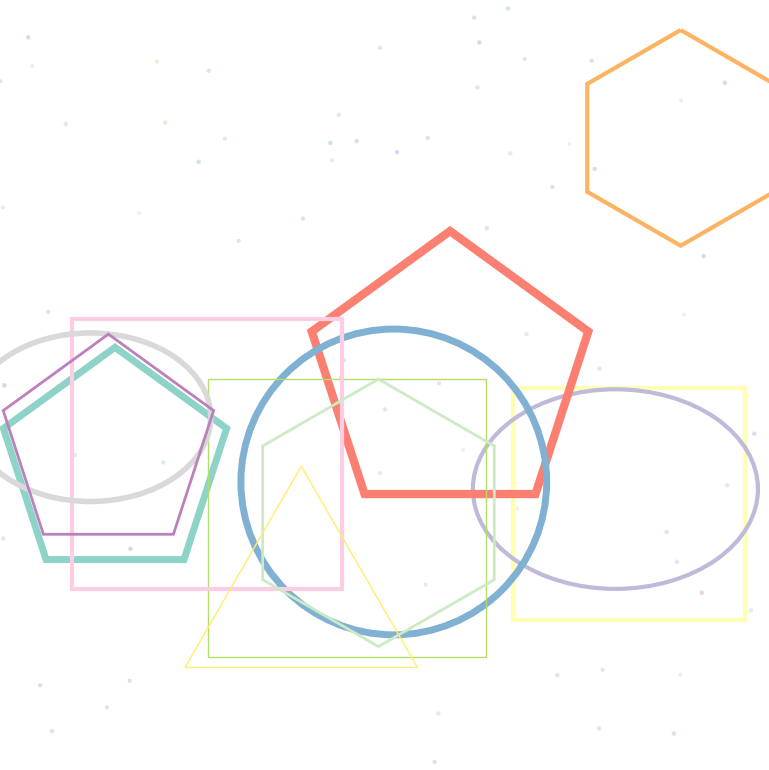[{"shape": "pentagon", "thickness": 2.5, "radius": 0.76, "center": [0.149, 0.397]}, {"shape": "square", "thickness": 1.5, "radius": 0.75, "center": [0.817, 0.345]}, {"shape": "oval", "thickness": 1.5, "radius": 0.93, "center": [0.799, 0.365]}, {"shape": "pentagon", "thickness": 3, "radius": 0.94, "center": [0.584, 0.511]}, {"shape": "circle", "thickness": 2.5, "radius": 0.99, "center": [0.511, 0.374]}, {"shape": "hexagon", "thickness": 1.5, "radius": 0.7, "center": [0.884, 0.821]}, {"shape": "square", "thickness": 0.5, "radius": 0.9, "center": [0.451, 0.328]}, {"shape": "square", "thickness": 1.5, "radius": 0.88, "center": [0.269, 0.411]}, {"shape": "oval", "thickness": 2, "radius": 0.78, "center": [0.117, 0.458]}, {"shape": "pentagon", "thickness": 1, "radius": 0.72, "center": [0.141, 0.422]}, {"shape": "hexagon", "thickness": 1, "radius": 0.87, "center": [0.492, 0.334]}, {"shape": "triangle", "thickness": 0.5, "radius": 0.87, "center": [0.391, 0.22]}]